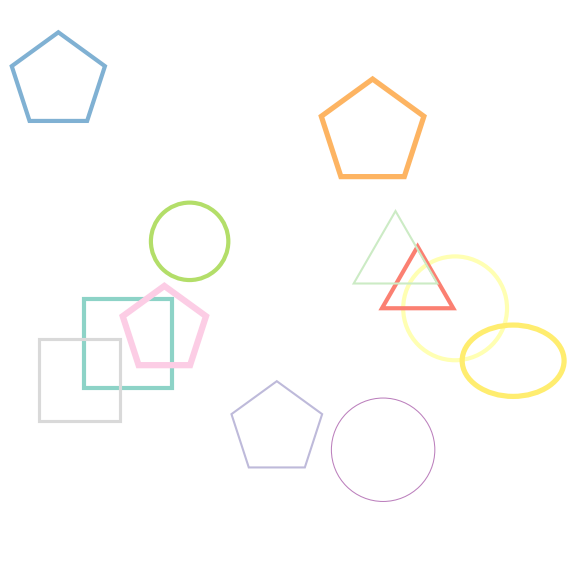[{"shape": "square", "thickness": 2, "radius": 0.38, "center": [0.222, 0.404]}, {"shape": "circle", "thickness": 2, "radius": 0.45, "center": [0.788, 0.465]}, {"shape": "pentagon", "thickness": 1, "radius": 0.41, "center": [0.479, 0.256]}, {"shape": "triangle", "thickness": 2, "radius": 0.36, "center": [0.723, 0.501]}, {"shape": "pentagon", "thickness": 2, "radius": 0.42, "center": [0.101, 0.858]}, {"shape": "pentagon", "thickness": 2.5, "radius": 0.47, "center": [0.645, 0.769]}, {"shape": "circle", "thickness": 2, "radius": 0.34, "center": [0.328, 0.581]}, {"shape": "pentagon", "thickness": 3, "radius": 0.38, "center": [0.285, 0.428]}, {"shape": "square", "thickness": 1.5, "radius": 0.35, "center": [0.138, 0.341]}, {"shape": "circle", "thickness": 0.5, "radius": 0.45, "center": [0.663, 0.22]}, {"shape": "triangle", "thickness": 1, "radius": 0.42, "center": [0.685, 0.55]}, {"shape": "oval", "thickness": 2.5, "radius": 0.44, "center": [0.889, 0.374]}]